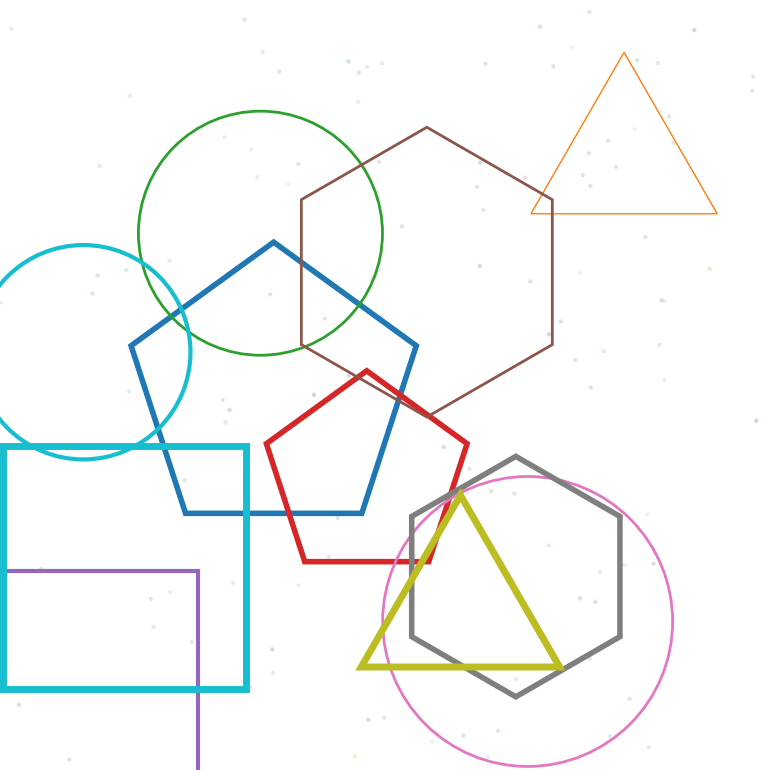[{"shape": "pentagon", "thickness": 2, "radius": 0.97, "center": [0.355, 0.491]}, {"shape": "triangle", "thickness": 0.5, "radius": 0.7, "center": [0.81, 0.792]}, {"shape": "circle", "thickness": 1, "radius": 0.79, "center": [0.338, 0.697]}, {"shape": "pentagon", "thickness": 2, "radius": 0.69, "center": [0.476, 0.381]}, {"shape": "square", "thickness": 1.5, "radius": 0.73, "center": [0.112, 0.112]}, {"shape": "hexagon", "thickness": 1, "radius": 0.94, "center": [0.554, 0.647]}, {"shape": "circle", "thickness": 1, "radius": 0.94, "center": [0.685, 0.193]}, {"shape": "hexagon", "thickness": 2, "radius": 0.78, "center": [0.67, 0.251]}, {"shape": "triangle", "thickness": 2.5, "radius": 0.74, "center": [0.598, 0.208]}, {"shape": "circle", "thickness": 1.5, "radius": 0.7, "center": [0.108, 0.543]}, {"shape": "square", "thickness": 2.5, "radius": 0.79, "center": [0.161, 0.262]}]